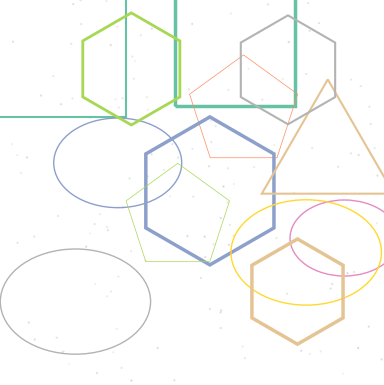[{"shape": "square", "thickness": 1.5, "radius": 0.99, "center": [0.13, 0.893]}, {"shape": "square", "thickness": 2.5, "radius": 0.78, "center": [0.61, 0.88]}, {"shape": "pentagon", "thickness": 0.5, "radius": 0.74, "center": [0.633, 0.71]}, {"shape": "hexagon", "thickness": 2.5, "radius": 0.96, "center": [0.545, 0.504]}, {"shape": "oval", "thickness": 1, "radius": 0.83, "center": [0.306, 0.577]}, {"shape": "oval", "thickness": 1, "radius": 0.71, "center": [0.894, 0.382]}, {"shape": "hexagon", "thickness": 2, "radius": 0.73, "center": [0.341, 0.821]}, {"shape": "pentagon", "thickness": 0.5, "radius": 0.71, "center": [0.462, 0.435]}, {"shape": "oval", "thickness": 1, "radius": 0.98, "center": [0.795, 0.344]}, {"shape": "hexagon", "thickness": 2.5, "radius": 0.68, "center": [0.773, 0.243]}, {"shape": "triangle", "thickness": 1.5, "radius": 0.99, "center": [0.851, 0.596]}, {"shape": "hexagon", "thickness": 1.5, "radius": 0.71, "center": [0.748, 0.819]}, {"shape": "oval", "thickness": 1, "radius": 0.98, "center": [0.196, 0.217]}]